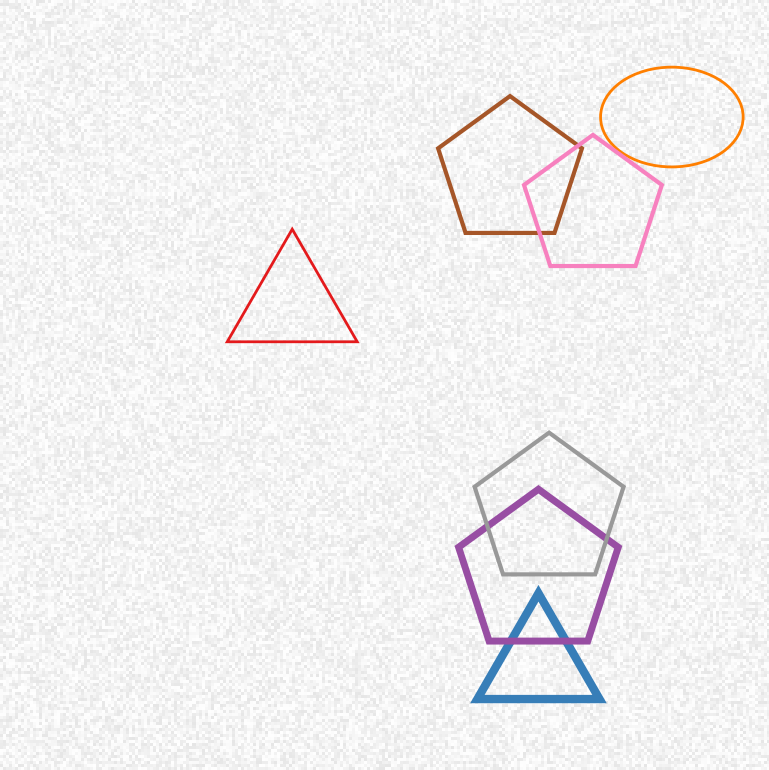[{"shape": "triangle", "thickness": 1, "radius": 0.49, "center": [0.38, 0.605]}, {"shape": "triangle", "thickness": 3, "radius": 0.46, "center": [0.699, 0.138]}, {"shape": "pentagon", "thickness": 2.5, "radius": 0.54, "center": [0.699, 0.256]}, {"shape": "oval", "thickness": 1, "radius": 0.46, "center": [0.873, 0.848]}, {"shape": "pentagon", "thickness": 1.5, "radius": 0.49, "center": [0.662, 0.777]}, {"shape": "pentagon", "thickness": 1.5, "radius": 0.47, "center": [0.77, 0.731]}, {"shape": "pentagon", "thickness": 1.5, "radius": 0.51, "center": [0.713, 0.336]}]